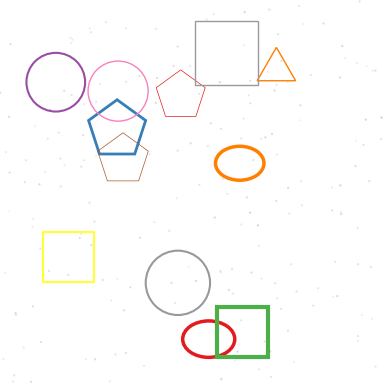[{"shape": "pentagon", "thickness": 0.5, "radius": 0.33, "center": [0.469, 0.752]}, {"shape": "oval", "thickness": 2.5, "radius": 0.34, "center": [0.542, 0.119]}, {"shape": "pentagon", "thickness": 2, "radius": 0.39, "center": [0.304, 0.663]}, {"shape": "square", "thickness": 3, "radius": 0.33, "center": [0.629, 0.138]}, {"shape": "circle", "thickness": 1.5, "radius": 0.38, "center": [0.145, 0.786]}, {"shape": "triangle", "thickness": 1, "radius": 0.29, "center": [0.718, 0.819]}, {"shape": "oval", "thickness": 2.5, "radius": 0.31, "center": [0.623, 0.576]}, {"shape": "square", "thickness": 1.5, "radius": 0.33, "center": [0.178, 0.332]}, {"shape": "pentagon", "thickness": 0.5, "radius": 0.35, "center": [0.319, 0.586]}, {"shape": "circle", "thickness": 1, "radius": 0.39, "center": [0.307, 0.763]}, {"shape": "circle", "thickness": 1.5, "radius": 0.42, "center": [0.462, 0.265]}, {"shape": "square", "thickness": 1, "radius": 0.41, "center": [0.588, 0.863]}]